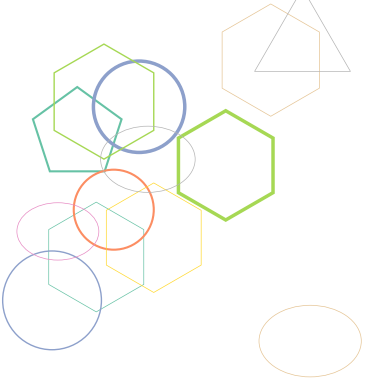[{"shape": "hexagon", "thickness": 0.5, "radius": 0.71, "center": [0.25, 0.332]}, {"shape": "pentagon", "thickness": 1.5, "radius": 0.61, "center": [0.201, 0.653]}, {"shape": "circle", "thickness": 1.5, "radius": 0.52, "center": [0.295, 0.455]}, {"shape": "circle", "thickness": 1, "radius": 0.64, "center": [0.135, 0.22]}, {"shape": "circle", "thickness": 2.5, "radius": 0.59, "center": [0.361, 0.723]}, {"shape": "oval", "thickness": 0.5, "radius": 0.53, "center": [0.15, 0.399]}, {"shape": "hexagon", "thickness": 1, "radius": 0.75, "center": [0.27, 0.736]}, {"shape": "hexagon", "thickness": 2.5, "radius": 0.71, "center": [0.586, 0.57]}, {"shape": "hexagon", "thickness": 0.5, "radius": 0.71, "center": [0.399, 0.383]}, {"shape": "oval", "thickness": 0.5, "radius": 0.66, "center": [0.806, 0.114]}, {"shape": "hexagon", "thickness": 0.5, "radius": 0.73, "center": [0.703, 0.844]}, {"shape": "triangle", "thickness": 0.5, "radius": 0.72, "center": [0.786, 0.886]}, {"shape": "oval", "thickness": 0.5, "radius": 0.61, "center": [0.384, 0.586]}]